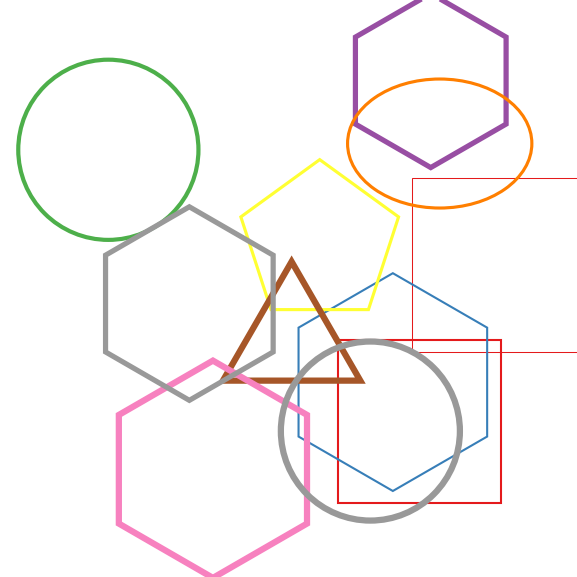[{"shape": "square", "thickness": 1, "radius": 0.71, "center": [0.726, 0.269]}, {"shape": "square", "thickness": 0.5, "radius": 0.76, "center": [0.864, 0.54]}, {"shape": "hexagon", "thickness": 1, "radius": 0.94, "center": [0.68, 0.337]}, {"shape": "circle", "thickness": 2, "radius": 0.78, "center": [0.188, 0.74]}, {"shape": "hexagon", "thickness": 2.5, "radius": 0.75, "center": [0.746, 0.86]}, {"shape": "oval", "thickness": 1.5, "radius": 0.8, "center": [0.761, 0.751]}, {"shape": "pentagon", "thickness": 1.5, "radius": 0.72, "center": [0.554, 0.579]}, {"shape": "triangle", "thickness": 3, "radius": 0.69, "center": [0.505, 0.409]}, {"shape": "hexagon", "thickness": 3, "radius": 0.94, "center": [0.369, 0.187]}, {"shape": "hexagon", "thickness": 2.5, "radius": 0.84, "center": [0.328, 0.473]}, {"shape": "circle", "thickness": 3, "radius": 0.78, "center": [0.641, 0.253]}]